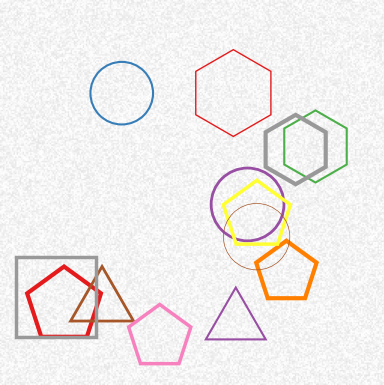[{"shape": "hexagon", "thickness": 1, "radius": 0.56, "center": [0.606, 0.758]}, {"shape": "pentagon", "thickness": 3, "radius": 0.5, "center": [0.166, 0.207]}, {"shape": "circle", "thickness": 1.5, "radius": 0.41, "center": [0.316, 0.758]}, {"shape": "hexagon", "thickness": 1.5, "radius": 0.47, "center": [0.819, 0.62]}, {"shape": "triangle", "thickness": 1.5, "radius": 0.45, "center": [0.612, 0.163]}, {"shape": "circle", "thickness": 2, "radius": 0.47, "center": [0.643, 0.469]}, {"shape": "pentagon", "thickness": 3, "radius": 0.41, "center": [0.744, 0.292]}, {"shape": "pentagon", "thickness": 2.5, "radius": 0.46, "center": [0.667, 0.44]}, {"shape": "triangle", "thickness": 2, "radius": 0.47, "center": [0.265, 0.213]}, {"shape": "circle", "thickness": 0.5, "radius": 0.43, "center": [0.666, 0.385]}, {"shape": "pentagon", "thickness": 2.5, "radius": 0.42, "center": [0.415, 0.124]}, {"shape": "square", "thickness": 2.5, "radius": 0.52, "center": [0.144, 0.229]}, {"shape": "hexagon", "thickness": 3, "radius": 0.45, "center": [0.768, 0.612]}]